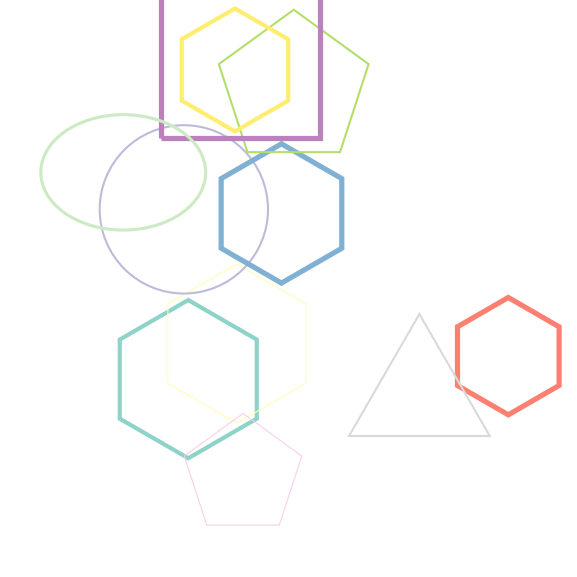[{"shape": "hexagon", "thickness": 2, "radius": 0.68, "center": [0.326, 0.343]}, {"shape": "hexagon", "thickness": 0.5, "radius": 0.69, "center": [0.41, 0.404]}, {"shape": "circle", "thickness": 1, "radius": 0.73, "center": [0.318, 0.637]}, {"shape": "hexagon", "thickness": 2.5, "radius": 0.51, "center": [0.88, 0.382]}, {"shape": "hexagon", "thickness": 2.5, "radius": 0.6, "center": [0.487, 0.63]}, {"shape": "pentagon", "thickness": 1, "radius": 0.68, "center": [0.509, 0.846]}, {"shape": "pentagon", "thickness": 0.5, "radius": 0.53, "center": [0.421, 0.176]}, {"shape": "triangle", "thickness": 1, "radius": 0.7, "center": [0.726, 0.315]}, {"shape": "square", "thickness": 2.5, "radius": 0.69, "center": [0.417, 0.897]}, {"shape": "oval", "thickness": 1.5, "radius": 0.71, "center": [0.213, 0.701]}, {"shape": "hexagon", "thickness": 2, "radius": 0.53, "center": [0.407, 0.878]}]